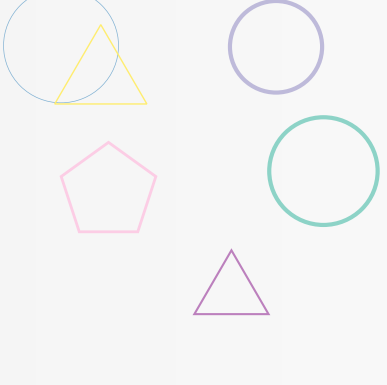[{"shape": "circle", "thickness": 3, "radius": 0.7, "center": [0.835, 0.556]}, {"shape": "circle", "thickness": 3, "radius": 0.59, "center": [0.712, 0.878]}, {"shape": "circle", "thickness": 0.5, "radius": 0.74, "center": [0.158, 0.881]}, {"shape": "pentagon", "thickness": 2, "radius": 0.64, "center": [0.28, 0.502]}, {"shape": "triangle", "thickness": 1.5, "radius": 0.55, "center": [0.597, 0.239]}, {"shape": "triangle", "thickness": 1, "radius": 0.69, "center": [0.26, 0.799]}]